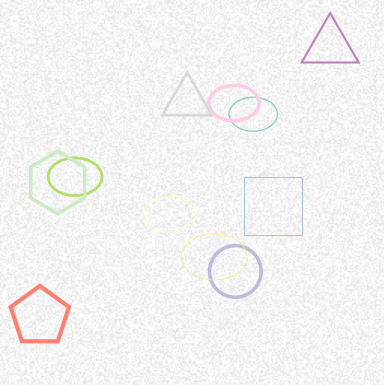[{"shape": "oval", "thickness": 1, "radius": 0.31, "center": [0.658, 0.703]}, {"shape": "oval", "thickness": 0.5, "radius": 0.33, "center": [0.441, 0.443]}, {"shape": "circle", "thickness": 2.5, "radius": 0.34, "center": [0.611, 0.295]}, {"shape": "pentagon", "thickness": 3, "radius": 0.4, "center": [0.103, 0.178]}, {"shape": "square", "thickness": 0.5, "radius": 0.38, "center": [0.709, 0.466]}, {"shape": "oval", "thickness": 2, "radius": 0.35, "center": [0.195, 0.541]}, {"shape": "oval", "thickness": 2.5, "radius": 0.33, "center": [0.608, 0.732]}, {"shape": "triangle", "thickness": 2, "radius": 0.37, "center": [0.486, 0.738]}, {"shape": "triangle", "thickness": 1.5, "radius": 0.43, "center": [0.858, 0.88]}, {"shape": "hexagon", "thickness": 2.5, "radius": 0.4, "center": [0.15, 0.526]}, {"shape": "oval", "thickness": 0.5, "radius": 0.43, "center": [0.556, 0.333]}]